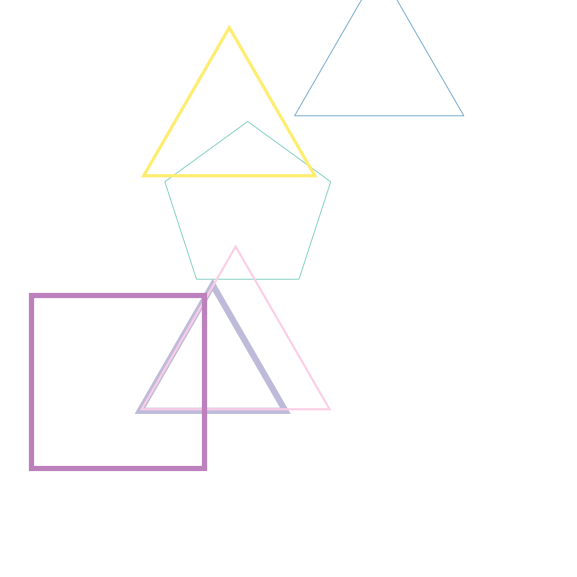[{"shape": "pentagon", "thickness": 0.5, "radius": 0.76, "center": [0.429, 0.638]}, {"shape": "triangle", "thickness": 3, "radius": 0.73, "center": [0.368, 0.36]}, {"shape": "triangle", "thickness": 0.5, "radius": 0.85, "center": [0.657, 0.883]}, {"shape": "triangle", "thickness": 1, "radius": 0.94, "center": [0.408, 0.384]}, {"shape": "square", "thickness": 2.5, "radius": 0.75, "center": [0.204, 0.338]}, {"shape": "triangle", "thickness": 1.5, "radius": 0.86, "center": [0.397, 0.78]}]